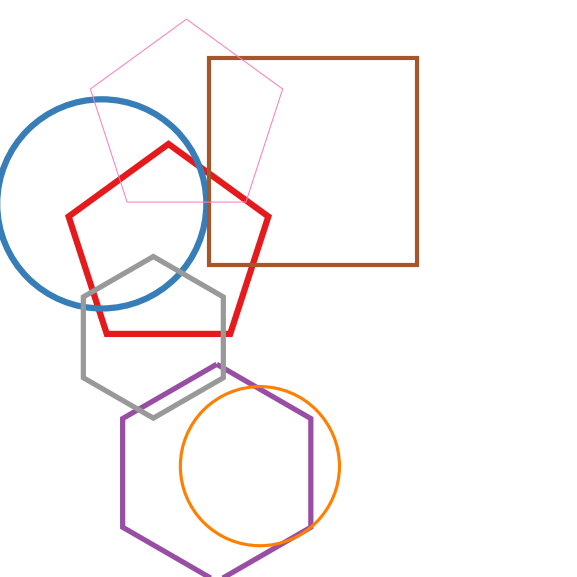[{"shape": "pentagon", "thickness": 3, "radius": 0.91, "center": [0.292, 0.568]}, {"shape": "circle", "thickness": 3, "radius": 0.91, "center": [0.176, 0.646]}, {"shape": "hexagon", "thickness": 2.5, "radius": 0.94, "center": [0.375, 0.18]}, {"shape": "circle", "thickness": 1.5, "radius": 0.69, "center": [0.45, 0.192]}, {"shape": "square", "thickness": 2, "radius": 0.9, "center": [0.542, 0.719]}, {"shape": "pentagon", "thickness": 0.5, "radius": 0.88, "center": [0.323, 0.791]}, {"shape": "hexagon", "thickness": 2.5, "radius": 0.7, "center": [0.266, 0.415]}]